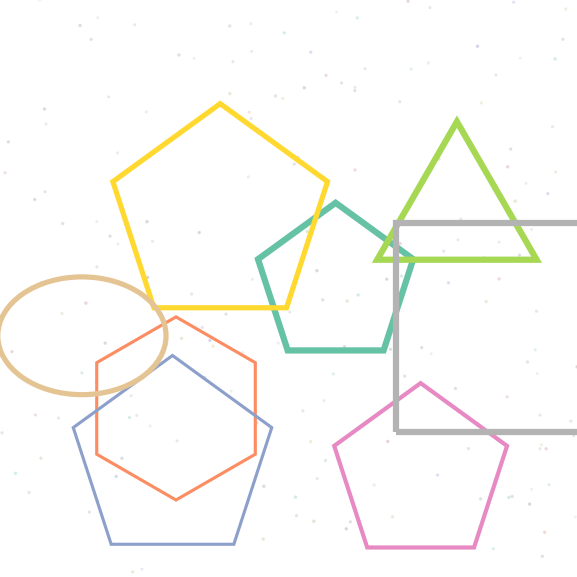[{"shape": "pentagon", "thickness": 3, "radius": 0.71, "center": [0.581, 0.507]}, {"shape": "hexagon", "thickness": 1.5, "radius": 0.79, "center": [0.305, 0.292]}, {"shape": "pentagon", "thickness": 1.5, "radius": 0.9, "center": [0.299, 0.203]}, {"shape": "pentagon", "thickness": 2, "radius": 0.79, "center": [0.728, 0.178]}, {"shape": "triangle", "thickness": 3, "radius": 0.8, "center": [0.791, 0.629]}, {"shape": "pentagon", "thickness": 2.5, "radius": 0.98, "center": [0.381, 0.624]}, {"shape": "oval", "thickness": 2.5, "radius": 0.73, "center": [0.142, 0.418]}, {"shape": "square", "thickness": 3, "radius": 0.91, "center": [0.867, 0.432]}]